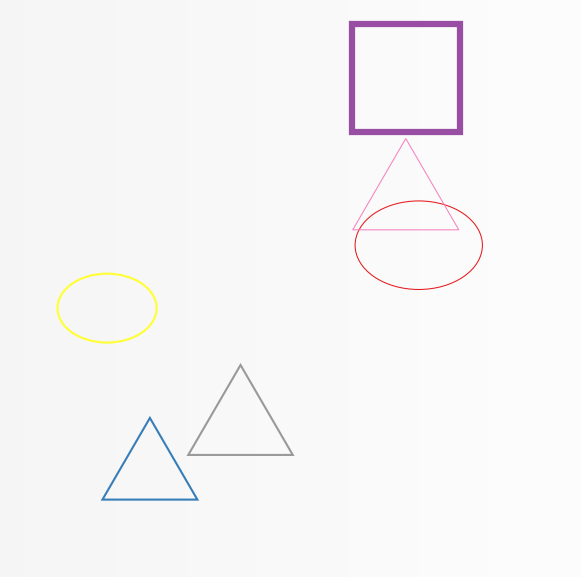[{"shape": "oval", "thickness": 0.5, "radius": 0.55, "center": [0.72, 0.575]}, {"shape": "triangle", "thickness": 1, "radius": 0.47, "center": [0.258, 0.181]}, {"shape": "square", "thickness": 3, "radius": 0.47, "center": [0.698, 0.864]}, {"shape": "oval", "thickness": 1, "radius": 0.43, "center": [0.184, 0.466]}, {"shape": "triangle", "thickness": 0.5, "radius": 0.53, "center": [0.698, 0.654]}, {"shape": "triangle", "thickness": 1, "radius": 0.52, "center": [0.414, 0.263]}]